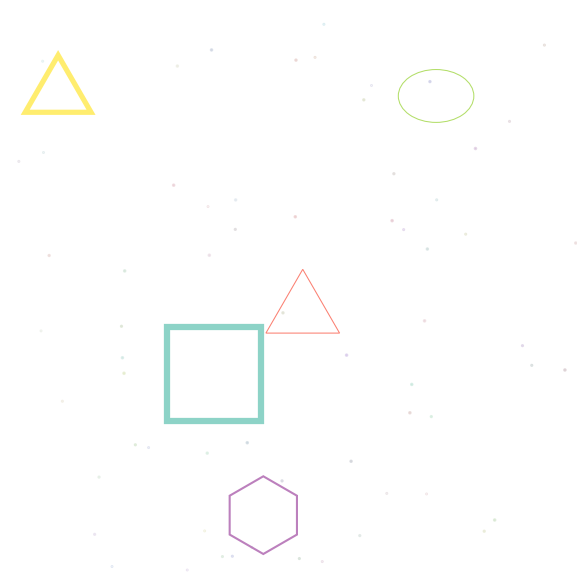[{"shape": "square", "thickness": 3, "radius": 0.41, "center": [0.371, 0.352]}, {"shape": "triangle", "thickness": 0.5, "radius": 0.37, "center": [0.524, 0.459]}, {"shape": "oval", "thickness": 0.5, "radius": 0.33, "center": [0.755, 0.833]}, {"shape": "hexagon", "thickness": 1, "radius": 0.34, "center": [0.456, 0.107]}, {"shape": "triangle", "thickness": 2.5, "radius": 0.33, "center": [0.101, 0.838]}]